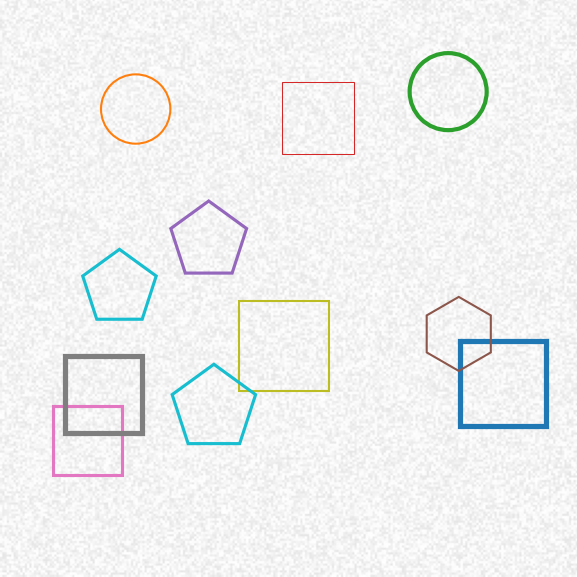[{"shape": "square", "thickness": 2.5, "radius": 0.37, "center": [0.871, 0.335]}, {"shape": "circle", "thickness": 1, "radius": 0.3, "center": [0.235, 0.81]}, {"shape": "circle", "thickness": 2, "radius": 0.33, "center": [0.776, 0.84]}, {"shape": "square", "thickness": 0.5, "radius": 0.31, "center": [0.551, 0.795]}, {"shape": "pentagon", "thickness": 1.5, "radius": 0.34, "center": [0.361, 0.582]}, {"shape": "hexagon", "thickness": 1, "radius": 0.32, "center": [0.794, 0.421]}, {"shape": "square", "thickness": 1.5, "radius": 0.3, "center": [0.152, 0.237]}, {"shape": "square", "thickness": 2.5, "radius": 0.33, "center": [0.179, 0.316]}, {"shape": "square", "thickness": 1, "radius": 0.39, "center": [0.492, 0.4]}, {"shape": "pentagon", "thickness": 1.5, "radius": 0.38, "center": [0.37, 0.292]}, {"shape": "pentagon", "thickness": 1.5, "radius": 0.33, "center": [0.207, 0.5]}]